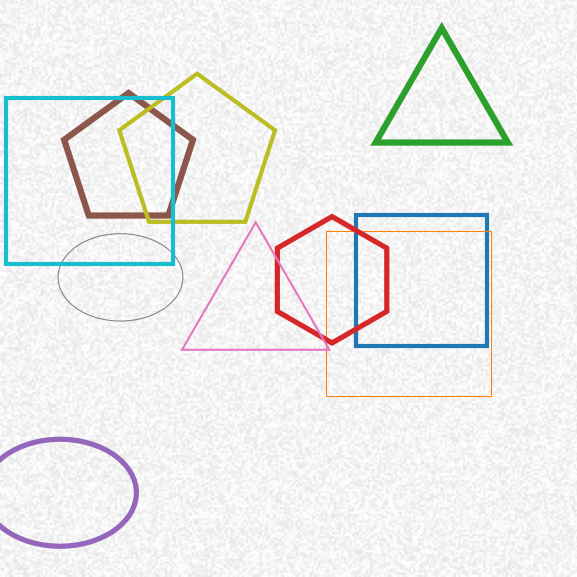[{"shape": "square", "thickness": 2, "radius": 0.57, "center": [0.73, 0.513]}, {"shape": "square", "thickness": 0.5, "radius": 0.71, "center": [0.707, 0.456]}, {"shape": "triangle", "thickness": 3, "radius": 0.66, "center": [0.765, 0.818]}, {"shape": "hexagon", "thickness": 2.5, "radius": 0.55, "center": [0.575, 0.515]}, {"shape": "oval", "thickness": 2.5, "radius": 0.66, "center": [0.104, 0.146]}, {"shape": "pentagon", "thickness": 3, "radius": 0.59, "center": [0.223, 0.721]}, {"shape": "triangle", "thickness": 1, "radius": 0.74, "center": [0.443, 0.467]}, {"shape": "oval", "thickness": 0.5, "radius": 0.54, "center": [0.209, 0.519]}, {"shape": "pentagon", "thickness": 2, "radius": 0.71, "center": [0.341, 0.73]}, {"shape": "square", "thickness": 2, "radius": 0.72, "center": [0.155, 0.686]}]